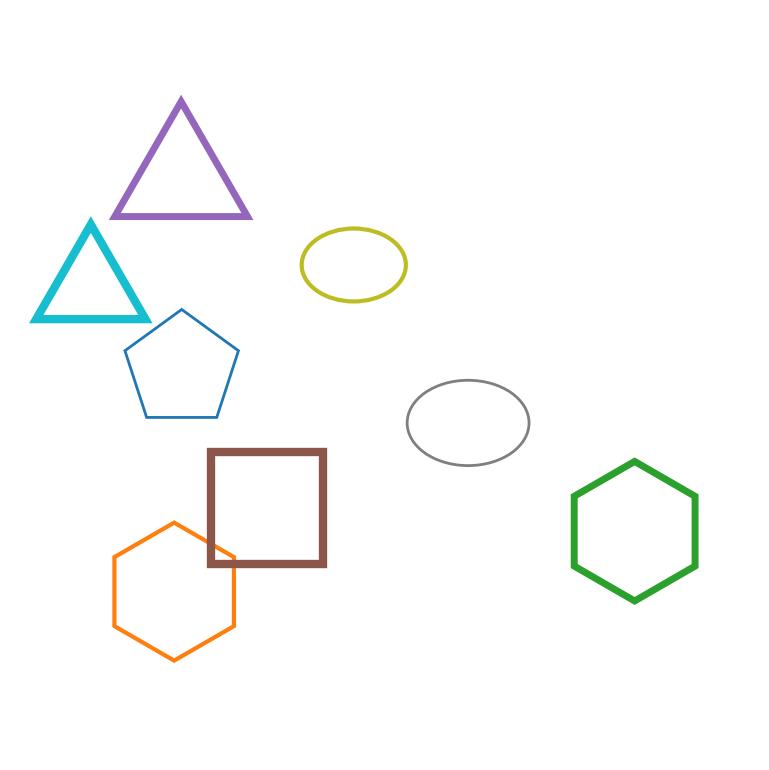[{"shape": "pentagon", "thickness": 1, "radius": 0.39, "center": [0.236, 0.521]}, {"shape": "hexagon", "thickness": 1.5, "radius": 0.45, "center": [0.226, 0.232]}, {"shape": "hexagon", "thickness": 2.5, "radius": 0.45, "center": [0.824, 0.31]}, {"shape": "triangle", "thickness": 2.5, "radius": 0.5, "center": [0.235, 0.769]}, {"shape": "square", "thickness": 3, "radius": 0.36, "center": [0.346, 0.34]}, {"shape": "oval", "thickness": 1, "radius": 0.4, "center": [0.608, 0.451]}, {"shape": "oval", "thickness": 1.5, "radius": 0.34, "center": [0.459, 0.656]}, {"shape": "triangle", "thickness": 3, "radius": 0.41, "center": [0.118, 0.626]}]